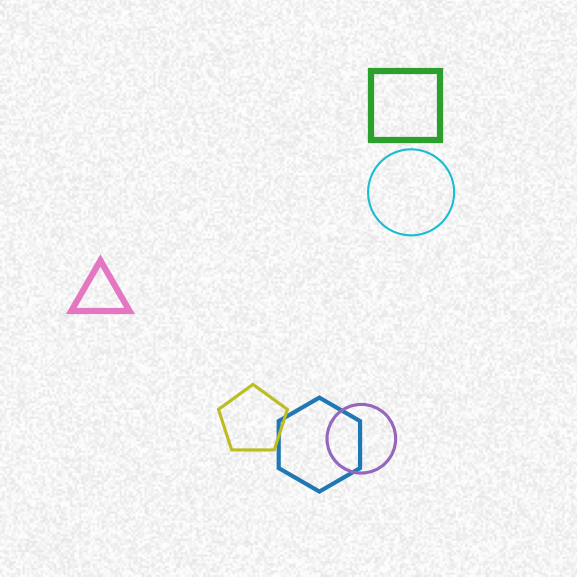[{"shape": "hexagon", "thickness": 2, "radius": 0.41, "center": [0.553, 0.229]}, {"shape": "square", "thickness": 3, "radius": 0.3, "center": [0.702, 0.816]}, {"shape": "circle", "thickness": 1.5, "radius": 0.3, "center": [0.626, 0.239]}, {"shape": "triangle", "thickness": 3, "radius": 0.29, "center": [0.174, 0.49]}, {"shape": "pentagon", "thickness": 1.5, "radius": 0.31, "center": [0.438, 0.271]}, {"shape": "circle", "thickness": 1, "radius": 0.37, "center": [0.712, 0.666]}]